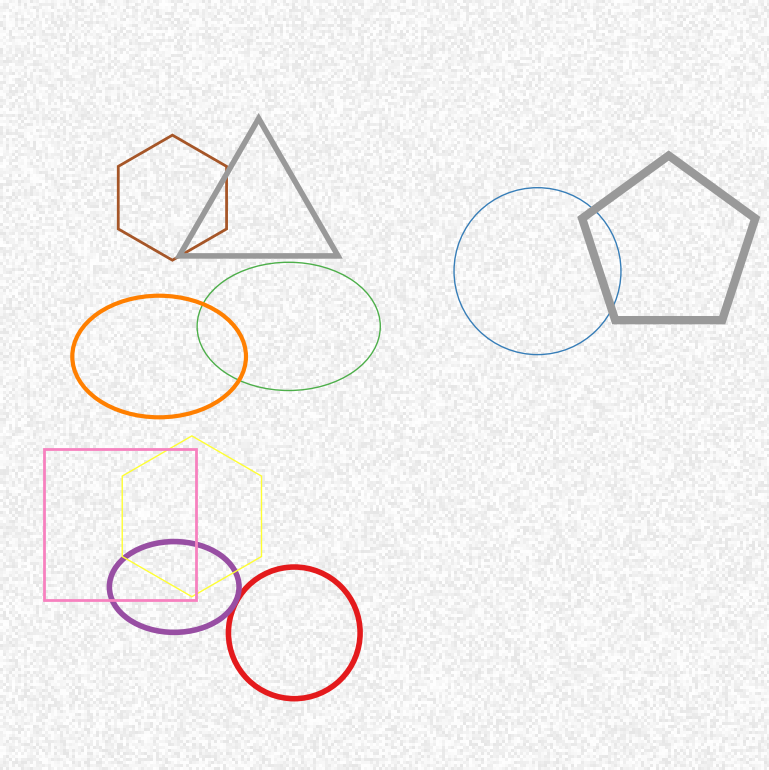[{"shape": "circle", "thickness": 2, "radius": 0.43, "center": [0.382, 0.178]}, {"shape": "circle", "thickness": 0.5, "radius": 0.54, "center": [0.698, 0.648]}, {"shape": "oval", "thickness": 0.5, "radius": 0.59, "center": [0.375, 0.576]}, {"shape": "oval", "thickness": 2, "radius": 0.42, "center": [0.226, 0.238]}, {"shape": "oval", "thickness": 1.5, "radius": 0.56, "center": [0.207, 0.537]}, {"shape": "hexagon", "thickness": 0.5, "radius": 0.52, "center": [0.249, 0.329]}, {"shape": "hexagon", "thickness": 1, "radius": 0.41, "center": [0.224, 0.743]}, {"shape": "square", "thickness": 1, "radius": 0.49, "center": [0.156, 0.319]}, {"shape": "pentagon", "thickness": 3, "radius": 0.59, "center": [0.868, 0.68]}, {"shape": "triangle", "thickness": 2, "radius": 0.6, "center": [0.336, 0.727]}]